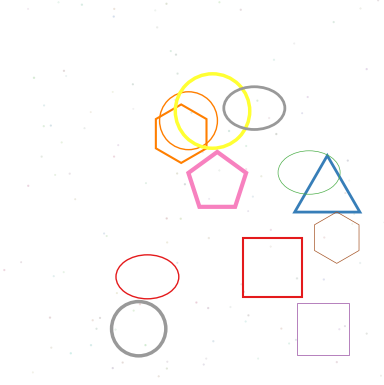[{"shape": "oval", "thickness": 1, "radius": 0.41, "center": [0.383, 0.281]}, {"shape": "square", "thickness": 1.5, "radius": 0.38, "center": [0.707, 0.306]}, {"shape": "triangle", "thickness": 2, "radius": 0.49, "center": [0.85, 0.498]}, {"shape": "oval", "thickness": 0.5, "radius": 0.4, "center": [0.803, 0.552]}, {"shape": "square", "thickness": 0.5, "radius": 0.33, "center": [0.839, 0.145]}, {"shape": "hexagon", "thickness": 1.5, "radius": 0.38, "center": [0.471, 0.653]}, {"shape": "circle", "thickness": 1, "radius": 0.38, "center": [0.49, 0.686]}, {"shape": "circle", "thickness": 2.5, "radius": 0.48, "center": [0.552, 0.712]}, {"shape": "hexagon", "thickness": 0.5, "radius": 0.33, "center": [0.875, 0.383]}, {"shape": "pentagon", "thickness": 3, "radius": 0.39, "center": [0.564, 0.527]}, {"shape": "circle", "thickness": 2.5, "radius": 0.35, "center": [0.36, 0.146]}, {"shape": "oval", "thickness": 2, "radius": 0.4, "center": [0.661, 0.719]}]